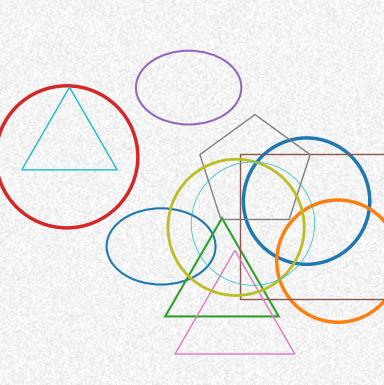[{"shape": "oval", "thickness": 1.5, "radius": 0.71, "center": [0.418, 0.36]}, {"shape": "circle", "thickness": 2.5, "radius": 0.82, "center": [0.796, 0.478]}, {"shape": "circle", "thickness": 2.5, "radius": 0.79, "center": [0.878, 0.322]}, {"shape": "triangle", "thickness": 1.5, "radius": 0.85, "center": [0.576, 0.263]}, {"shape": "circle", "thickness": 2.5, "radius": 0.92, "center": [0.173, 0.593]}, {"shape": "oval", "thickness": 1.5, "radius": 0.68, "center": [0.49, 0.772]}, {"shape": "square", "thickness": 1, "radius": 0.94, "center": [0.811, 0.412]}, {"shape": "triangle", "thickness": 1, "radius": 0.9, "center": [0.61, 0.17]}, {"shape": "pentagon", "thickness": 1, "radius": 0.75, "center": [0.662, 0.552]}, {"shape": "circle", "thickness": 2, "radius": 0.88, "center": [0.613, 0.409]}, {"shape": "circle", "thickness": 0.5, "radius": 0.8, "center": [0.657, 0.419]}, {"shape": "triangle", "thickness": 1, "radius": 0.72, "center": [0.18, 0.63]}]